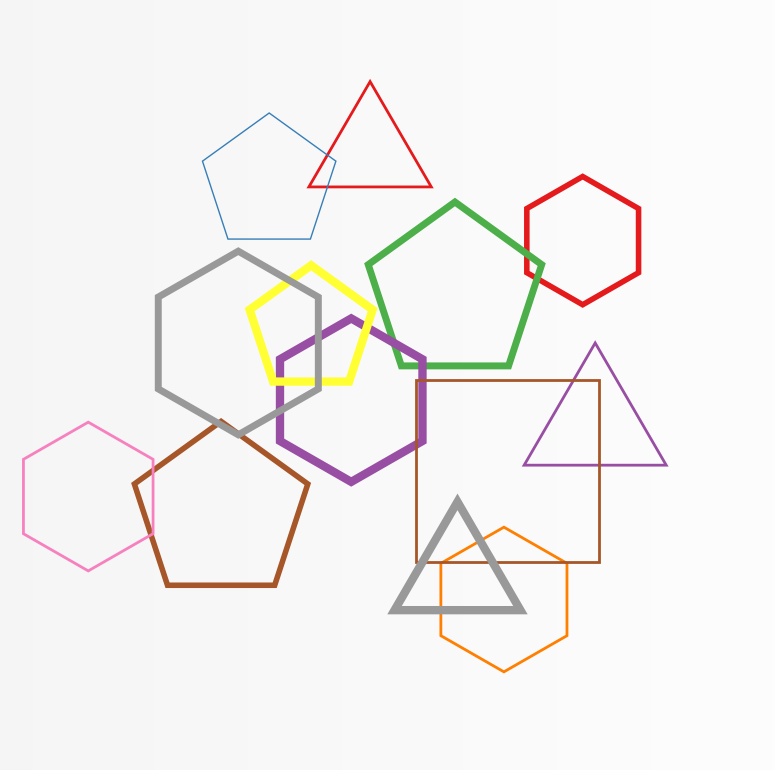[{"shape": "triangle", "thickness": 1, "radius": 0.46, "center": [0.478, 0.803]}, {"shape": "hexagon", "thickness": 2, "radius": 0.42, "center": [0.752, 0.688]}, {"shape": "pentagon", "thickness": 0.5, "radius": 0.45, "center": [0.347, 0.763]}, {"shape": "pentagon", "thickness": 2.5, "radius": 0.59, "center": [0.587, 0.62]}, {"shape": "triangle", "thickness": 1, "radius": 0.53, "center": [0.768, 0.449]}, {"shape": "hexagon", "thickness": 3, "radius": 0.53, "center": [0.453, 0.48]}, {"shape": "hexagon", "thickness": 1, "radius": 0.47, "center": [0.65, 0.221]}, {"shape": "pentagon", "thickness": 3, "radius": 0.42, "center": [0.401, 0.572]}, {"shape": "pentagon", "thickness": 2, "radius": 0.59, "center": [0.285, 0.335]}, {"shape": "square", "thickness": 1, "radius": 0.59, "center": [0.654, 0.388]}, {"shape": "hexagon", "thickness": 1, "radius": 0.48, "center": [0.114, 0.355]}, {"shape": "triangle", "thickness": 3, "radius": 0.47, "center": [0.59, 0.254]}, {"shape": "hexagon", "thickness": 2.5, "radius": 0.6, "center": [0.307, 0.555]}]